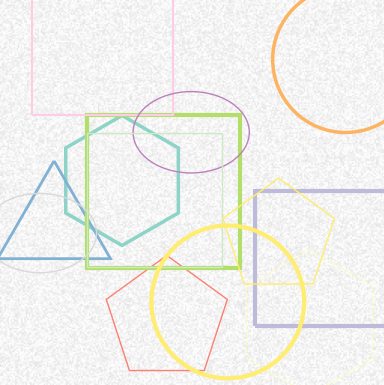[{"shape": "hexagon", "thickness": 2.5, "radius": 0.84, "center": [0.317, 0.531]}, {"shape": "hexagon", "thickness": 0.5, "radius": 0.94, "center": [0.804, 0.162]}, {"shape": "square", "thickness": 3, "radius": 0.87, "center": [0.838, 0.329]}, {"shape": "pentagon", "thickness": 1, "radius": 0.83, "center": [0.433, 0.171]}, {"shape": "triangle", "thickness": 2, "radius": 0.85, "center": [0.14, 0.413]}, {"shape": "circle", "thickness": 2.5, "radius": 0.95, "center": [0.898, 0.845]}, {"shape": "square", "thickness": 3, "radius": 1.0, "center": [0.424, 0.502]}, {"shape": "square", "thickness": 1.5, "radius": 0.91, "center": [0.266, 0.884]}, {"shape": "oval", "thickness": 1, "radius": 0.74, "center": [0.104, 0.395]}, {"shape": "oval", "thickness": 1, "radius": 0.75, "center": [0.497, 0.656]}, {"shape": "square", "thickness": 1, "radius": 0.87, "center": [0.402, 0.48]}, {"shape": "circle", "thickness": 3, "radius": 0.99, "center": [0.592, 0.216]}, {"shape": "pentagon", "thickness": 1, "radius": 0.76, "center": [0.724, 0.385]}]